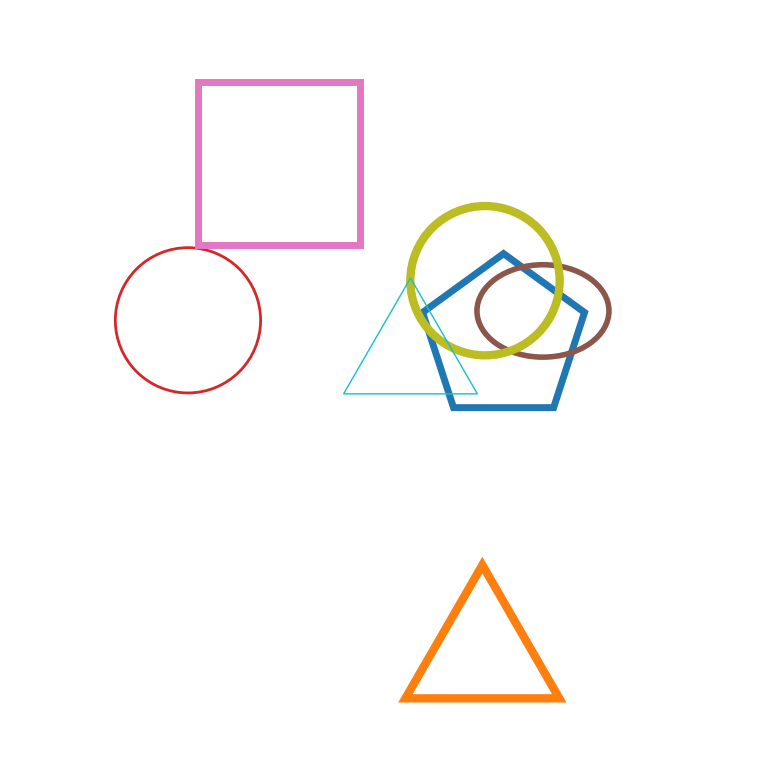[{"shape": "pentagon", "thickness": 2.5, "radius": 0.55, "center": [0.654, 0.56]}, {"shape": "triangle", "thickness": 3, "radius": 0.58, "center": [0.626, 0.151]}, {"shape": "circle", "thickness": 1, "radius": 0.47, "center": [0.244, 0.584]}, {"shape": "oval", "thickness": 2, "radius": 0.43, "center": [0.705, 0.596]}, {"shape": "square", "thickness": 2.5, "radius": 0.53, "center": [0.362, 0.787]}, {"shape": "circle", "thickness": 3, "radius": 0.48, "center": [0.63, 0.635]}, {"shape": "triangle", "thickness": 0.5, "radius": 0.5, "center": [0.533, 0.539]}]